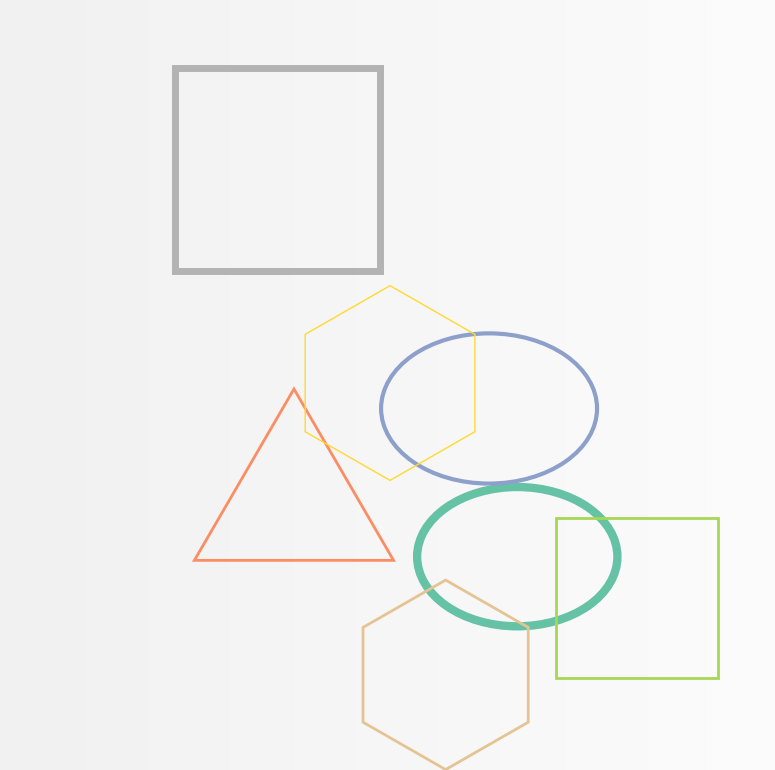[{"shape": "oval", "thickness": 3, "radius": 0.65, "center": [0.667, 0.277]}, {"shape": "triangle", "thickness": 1, "radius": 0.74, "center": [0.379, 0.346]}, {"shape": "oval", "thickness": 1.5, "radius": 0.7, "center": [0.631, 0.47]}, {"shape": "square", "thickness": 1, "radius": 0.52, "center": [0.821, 0.223]}, {"shape": "hexagon", "thickness": 0.5, "radius": 0.63, "center": [0.503, 0.503]}, {"shape": "hexagon", "thickness": 1, "radius": 0.62, "center": [0.575, 0.124]}, {"shape": "square", "thickness": 2.5, "radius": 0.66, "center": [0.358, 0.78]}]